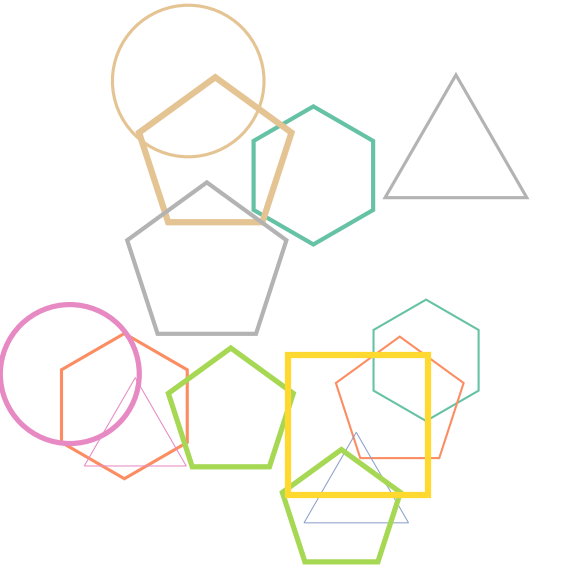[{"shape": "hexagon", "thickness": 2, "radius": 0.6, "center": [0.543, 0.695]}, {"shape": "hexagon", "thickness": 1, "radius": 0.53, "center": [0.738, 0.375]}, {"shape": "hexagon", "thickness": 1.5, "radius": 0.63, "center": [0.215, 0.296]}, {"shape": "pentagon", "thickness": 1, "radius": 0.58, "center": [0.692, 0.3]}, {"shape": "triangle", "thickness": 0.5, "radius": 0.52, "center": [0.617, 0.146]}, {"shape": "triangle", "thickness": 0.5, "radius": 0.51, "center": [0.234, 0.243]}, {"shape": "circle", "thickness": 2.5, "radius": 0.6, "center": [0.121, 0.351]}, {"shape": "pentagon", "thickness": 2.5, "radius": 0.54, "center": [0.591, 0.113]}, {"shape": "pentagon", "thickness": 2.5, "radius": 0.57, "center": [0.4, 0.283]}, {"shape": "square", "thickness": 3, "radius": 0.61, "center": [0.62, 0.263]}, {"shape": "circle", "thickness": 1.5, "radius": 0.66, "center": [0.326, 0.859]}, {"shape": "pentagon", "thickness": 3, "radius": 0.69, "center": [0.373, 0.727]}, {"shape": "pentagon", "thickness": 2, "radius": 0.72, "center": [0.358, 0.538]}, {"shape": "triangle", "thickness": 1.5, "radius": 0.71, "center": [0.79, 0.728]}]